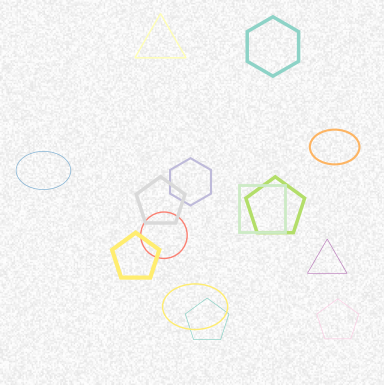[{"shape": "hexagon", "thickness": 2.5, "radius": 0.39, "center": [0.709, 0.879]}, {"shape": "pentagon", "thickness": 0.5, "radius": 0.3, "center": [0.538, 0.166]}, {"shape": "triangle", "thickness": 1, "radius": 0.38, "center": [0.417, 0.888]}, {"shape": "hexagon", "thickness": 1.5, "radius": 0.31, "center": [0.495, 0.528]}, {"shape": "circle", "thickness": 1, "radius": 0.3, "center": [0.426, 0.389]}, {"shape": "oval", "thickness": 0.5, "radius": 0.35, "center": [0.113, 0.557]}, {"shape": "oval", "thickness": 1.5, "radius": 0.32, "center": [0.869, 0.618]}, {"shape": "pentagon", "thickness": 2.5, "radius": 0.4, "center": [0.715, 0.461]}, {"shape": "pentagon", "thickness": 0.5, "radius": 0.29, "center": [0.877, 0.166]}, {"shape": "pentagon", "thickness": 2.5, "radius": 0.33, "center": [0.417, 0.475]}, {"shape": "triangle", "thickness": 0.5, "radius": 0.3, "center": [0.85, 0.32]}, {"shape": "square", "thickness": 2, "radius": 0.3, "center": [0.681, 0.459]}, {"shape": "pentagon", "thickness": 3, "radius": 0.32, "center": [0.352, 0.331]}, {"shape": "oval", "thickness": 1, "radius": 0.42, "center": [0.507, 0.203]}]